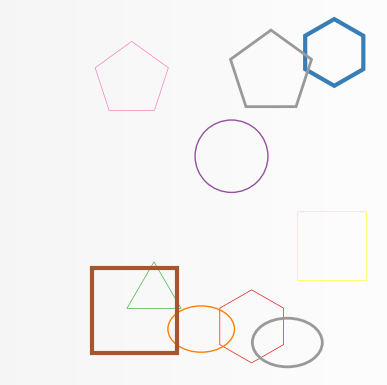[{"shape": "hexagon", "thickness": 0.5, "radius": 0.47, "center": [0.649, 0.152]}, {"shape": "hexagon", "thickness": 3, "radius": 0.43, "center": [0.863, 0.864]}, {"shape": "triangle", "thickness": 0.5, "radius": 0.4, "center": [0.397, 0.239]}, {"shape": "circle", "thickness": 1, "radius": 0.47, "center": [0.597, 0.594]}, {"shape": "oval", "thickness": 1, "radius": 0.43, "center": [0.519, 0.145]}, {"shape": "square", "thickness": 0.5, "radius": 0.45, "center": [0.856, 0.363]}, {"shape": "square", "thickness": 3, "radius": 0.55, "center": [0.346, 0.193]}, {"shape": "pentagon", "thickness": 0.5, "radius": 0.5, "center": [0.34, 0.793]}, {"shape": "oval", "thickness": 2, "radius": 0.45, "center": [0.741, 0.11]}, {"shape": "pentagon", "thickness": 2, "radius": 0.55, "center": [0.699, 0.812]}]